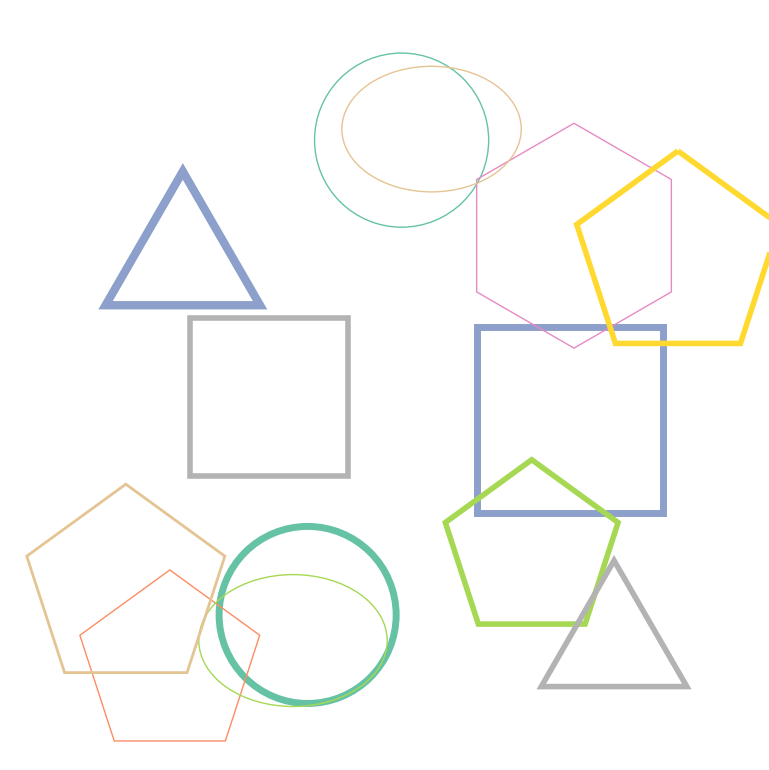[{"shape": "circle", "thickness": 0.5, "radius": 0.57, "center": [0.522, 0.818]}, {"shape": "circle", "thickness": 2.5, "radius": 0.57, "center": [0.4, 0.201]}, {"shape": "pentagon", "thickness": 0.5, "radius": 0.61, "center": [0.221, 0.137]}, {"shape": "triangle", "thickness": 3, "radius": 0.58, "center": [0.237, 0.662]}, {"shape": "square", "thickness": 2.5, "radius": 0.6, "center": [0.74, 0.454]}, {"shape": "hexagon", "thickness": 0.5, "radius": 0.73, "center": [0.745, 0.694]}, {"shape": "pentagon", "thickness": 2, "radius": 0.59, "center": [0.691, 0.285]}, {"shape": "oval", "thickness": 0.5, "radius": 0.61, "center": [0.381, 0.168]}, {"shape": "pentagon", "thickness": 2, "radius": 0.69, "center": [0.88, 0.666]}, {"shape": "pentagon", "thickness": 1, "radius": 0.68, "center": [0.163, 0.236]}, {"shape": "oval", "thickness": 0.5, "radius": 0.58, "center": [0.56, 0.832]}, {"shape": "triangle", "thickness": 2, "radius": 0.55, "center": [0.797, 0.163]}, {"shape": "square", "thickness": 2, "radius": 0.51, "center": [0.35, 0.485]}]